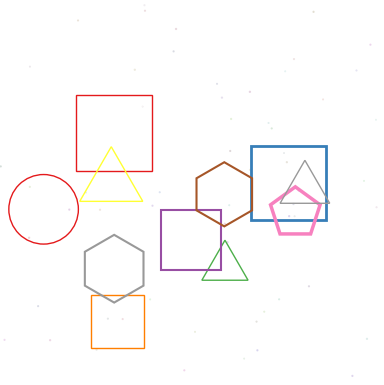[{"shape": "circle", "thickness": 1, "radius": 0.45, "center": [0.113, 0.456]}, {"shape": "square", "thickness": 1, "radius": 0.49, "center": [0.296, 0.655]}, {"shape": "square", "thickness": 2, "radius": 0.49, "center": [0.75, 0.525]}, {"shape": "triangle", "thickness": 1, "radius": 0.35, "center": [0.584, 0.307]}, {"shape": "square", "thickness": 1.5, "radius": 0.39, "center": [0.495, 0.377]}, {"shape": "square", "thickness": 1, "radius": 0.34, "center": [0.305, 0.164]}, {"shape": "triangle", "thickness": 1, "radius": 0.47, "center": [0.289, 0.524]}, {"shape": "hexagon", "thickness": 1.5, "radius": 0.42, "center": [0.583, 0.495]}, {"shape": "pentagon", "thickness": 2.5, "radius": 0.34, "center": [0.767, 0.447]}, {"shape": "triangle", "thickness": 1, "radius": 0.37, "center": [0.792, 0.509]}, {"shape": "hexagon", "thickness": 1.5, "radius": 0.44, "center": [0.297, 0.302]}]